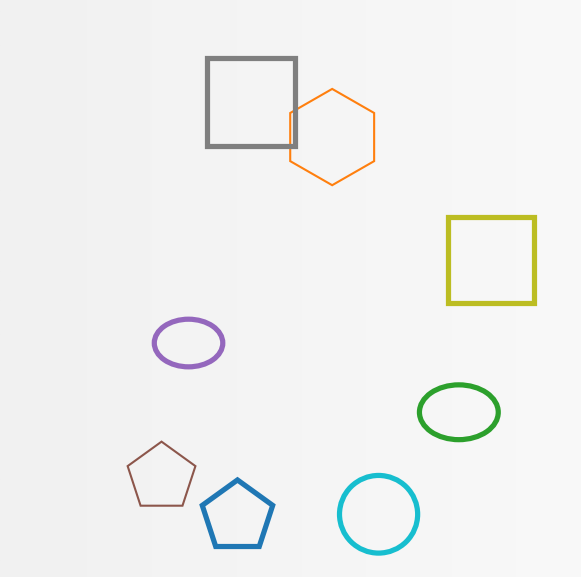[{"shape": "pentagon", "thickness": 2.5, "radius": 0.32, "center": [0.409, 0.104]}, {"shape": "hexagon", "thickness": 1, "radius": 0.42, "center": [0.571, 0.762]}, {"shape": "oval", "thickness": 2.5, "radius": 0.34, "center": [0.789, 0.285]}, {"shape": "oval", "thickness": 2.5, "radius": 0.29, "center": [0.324, 0.405]}, {"shape": "pentagon", "thickness": 1, "radius": 0.31, "center": [0.278, 0.173]}, {"shape": "square", "thickness": 2.5, "radius": 0.38, "center": [0.432, 0.822]}, {"shape": "square", "thickness": 2.5, "radius": 0.37, "center": [0.845, 0.55]}, {"shape": "circle", "thickness": 2.5, "radius": 0.34, "center": [0.651, 0.109]}]